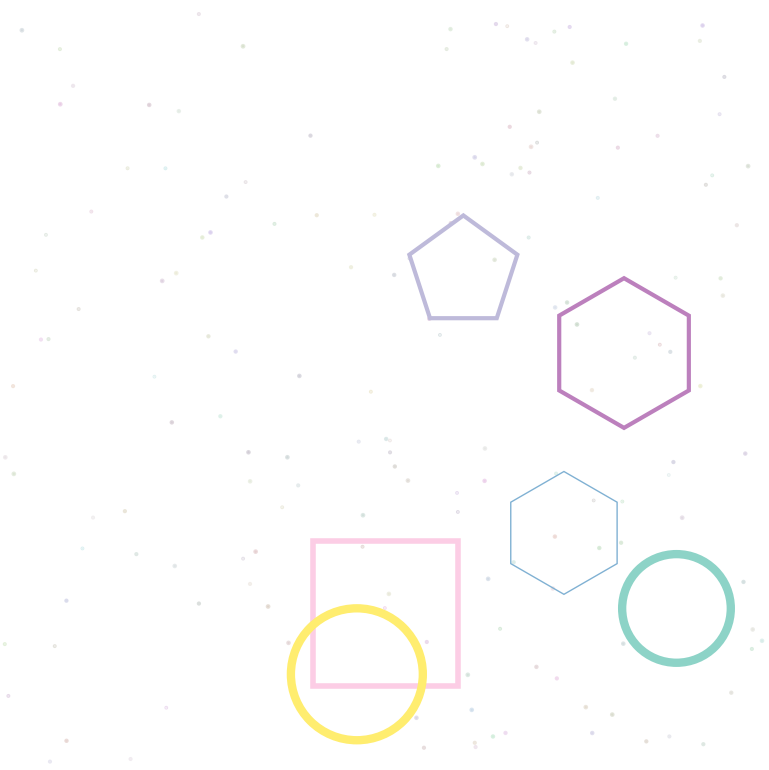[{"shape": "circle", "thickness": 3, "radius": 0.35, "center": [0.879, 0.21]}, {"shape": "pentagon", "thickness": 1.5, "radius": 0.37, "center": [0.602, 0.646]}, {"shape": "hexagon", "thickness": 0.5, "radius": 0.4, "center": [0.732, 0.308]}, {"shape": "square", "thickness": 2, "radius": 0.47, "center": [0.501, 0.204]}, {"shape": "hexagon", "thickness": 1.5, "radius": 0.49, "center": [0.81, 0.542]}, {"shape": "circle", "thickness": 3, "radius": 0.43, "center": [0.463, 0.124]}]